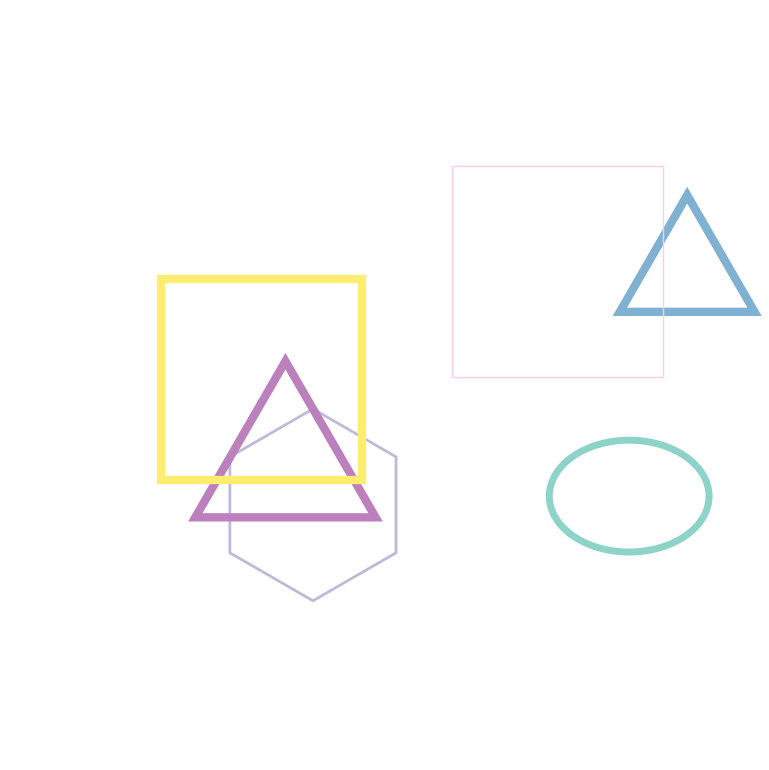[{"shape": "oval", "thickness": 2.5, "radius": 0.52, "center": [0.817, 0.356]}, {"shape": "hexagon", "thickness": 1, "radius": 0.62, "center": [0.406, 0.344]}, {"shape": "triangle", "thickness": 3, "radius": 0.5, "center": [0.892, 0.646]}, {"shape": "square", "thickness": 0.5, "radius": 0.69, "center": [0.724, 0.648]}, {"shape": "triangle", "thickness": 3, "radius": 0.68, "center": [0.371, 0.396]}, {"shape": "square", "thickness": 3, "radius": 0.65, "center": [0.339, 0.507]}]